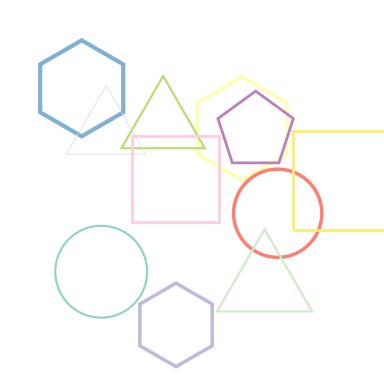[{"shape": "circle", "thickness": 1.5, "radius": 0.6, "center": [0.263, 0.294]}, {"shape": "hexagon", "thickness": 2.5, "radius": 0.67, "center": [0.629, 0.666]}, {"shape": "hexagon", "thickness": 2.5, "radius": 0.54, "center": [0.457, 0.156]}, {"shape": "circle", "thickness": 2.5, "radius": 0.57, "center": [0.721, 0.446]}, {"shape": "hexagon", "thickness": 3, "radius": 0.62, "center": [0.212, 0.771]}, {"shape": "triangle", "thickness": 1.5, "radius": 0.63, "center": [0.424, 0.677]}, {"shape": "square", "thickness": 2, "radius": 0.56, "center": [0.455, 0.536]}, {"shape": "triangle", "thickness": 0.5, "radius": 0.59, "center": [0.276, 0.659]}, {"shape": "pentagon", "thickness": 2, "radius": 0.51, "center": [0.664, 0.66]}, {"shape": "triangle", "thickness": 1.5, "radius": 0.71, "center": [0.687, 0.262]}, {"shape": "square", "thickness": 2, "radius": 0.64, "center": [0.889, 0.531]}]